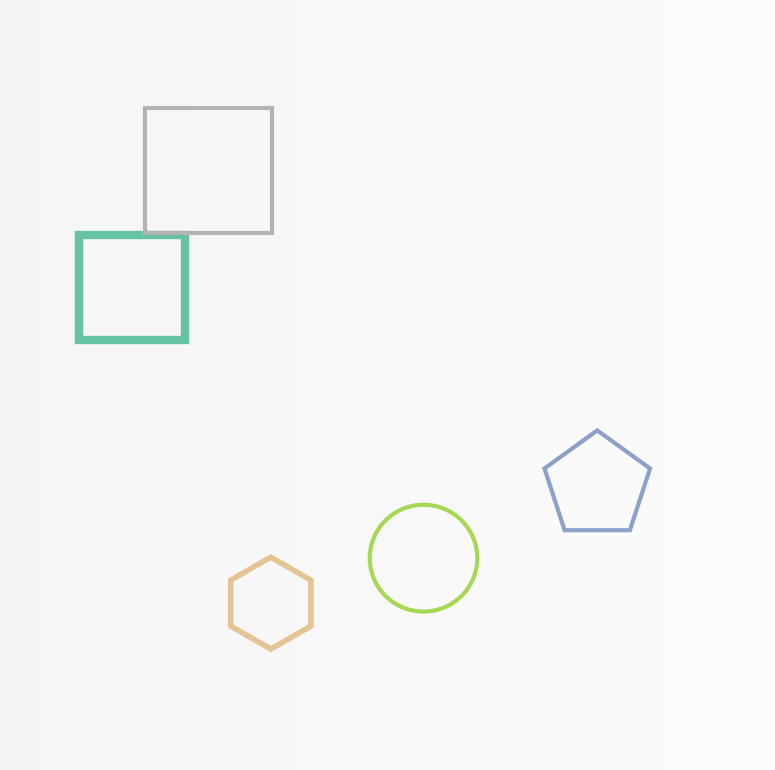[{"shape": "square", "thickness": 3, "radius": 0.34, "center": [0.17, 0.627]}, {"shape": "pentagon", "thickness": 1.5, "radius": 0.36, "center": [0.771, 0.369]}, {"shape": "circle", "thickness": 1.5, "radius": 0.35, "center": [0.546, 0.275]}, {"shape": "hexagon", "thickness": 2, "radius": 0.3, "center": [0.349, 0.217]}, {"shape": "square", "thickness": 1.5, "radius": 0.41, "center": [0.269, 0.779]}]